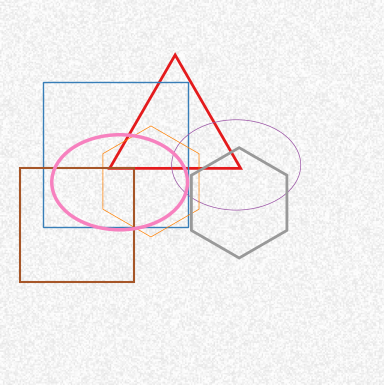[{"shape": "triangle", "thickness": 2, "radius": 0.98, "center": [0.455, 0.661]}, {"shape": "square", "thickness": 1, "radius": 0.94, "center": [0.299, 0.598]}, {"shape": "oval", "thickness": 0.5, "radius": 0.84, "center": [0.613, 0.572]}, {"shape": "hexagon", "thickness": 0.5, "radius": 0.72, "center": [0.392, 0.529]}, {"shape": "square", "thickness": 1.5, "radius": 0.74, "center": [0.2, 0.415]}, {"shape": "oval", "thickness": 2.5, "radius": 0.88, "center": [0.311, 0.527]}, {"shape": "hexagon", "thickness": 2, "radius": 0.72, "center": [0.621, 0.473]}]